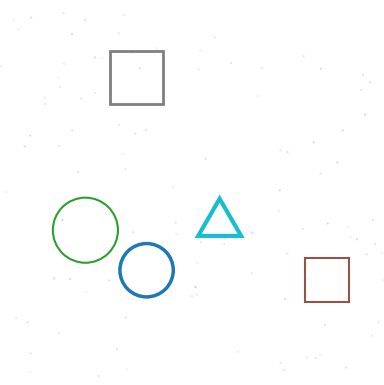[{"shape": "circle", "thickness": 2.5, "radius": 0.35, "center": [0.381, 0.298]}, {"shape": "circle", "thickness": 1.5, "radius": 0.42, "center": [0.222, 0.402]}, {"shape": "square", "thickness": 1.5, "radius": 0.29, "center": [0.85, 0.272]}, {"shape": "square", "thickness": 2, "radius": 0.35, "center": [0.355, 0.799]}, {"shape": "triangle", "thickness": 3, "radius": 0.32, "center": [0.571, 0.419]}]